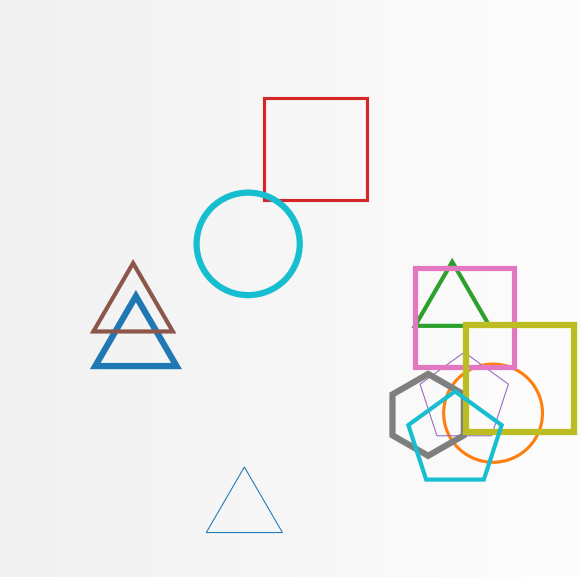[{"shape": "triangle", "thickness": 3, "radius": 0.4, "center": [0.234, 0.406]}, {"shape": "triangle", "thickness": 0.5, "radius": 0.38, "center": [0.42, 0.115]}, {"shape": "circle", "thickness": 1.5, "radius": 0.43, "center": [0.848, 0.284]}, {"shape": "triangle", "thickness": 2, "radius": 0.37, "center": [0.778, 0.472]}, {"shape": "square", "thickness": 1.5, "radius": 0.44, "center": [0.543, 0.741]}, {"shape": "pentagon", "thickness": 0.5, "radius": 0.4, "center": [0.799, 0.309]}, {"shape": "triangle", "thickness": 2, "radius": 0.39, "center": [0.229, 0.465]}, {"shape": "square", "thickness": 2.5, "radius": 0.43, "center": [0.799, 0.449]}, {"shape": "hexagon", "thickness": 3, "radius": 0.35, "center": [0.737, 0.281]}, {"shape": "square", "thickness": 3, "radius": 0.46, "center": [0.895, 0.343]}, {"shape": "pentagon", "thickness": 2, "radius": 0.42, "center": [0.783, 0.237]}, {"shape": "circle", "thickness": 3, "radius": 0.44, "center": [0.427, 0.577]}]